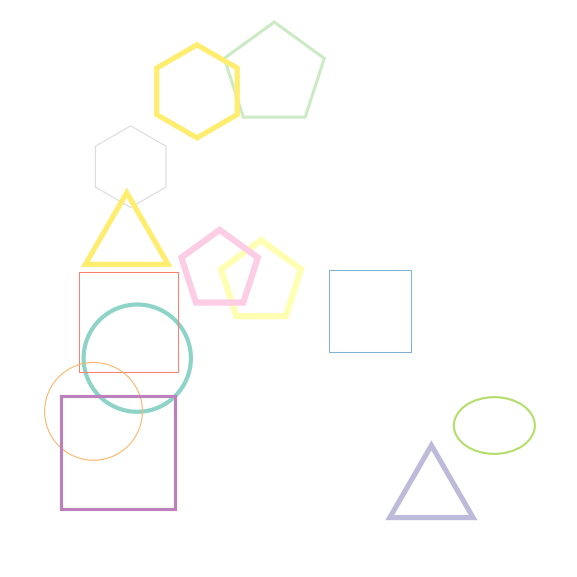[{"shape": "circle", "thickness": 2, "radius": 0.46, "center": [0.238, 0.379]}, {"shape": "pentagon", "thickness": 3, "radius": 0.36, "center": [0.452, 0.511]}, {"shape": "triangle", "thickness": 2.5, "radius": 0.42, "center": [0.747, 0.145]}, {"shape": "square", "thickness": 0.5, "radius": 0.43, "center": [0.222, 0.441]}, {"shape": "square", "thickness": 0.5, "radius": 0.36, "center": [0.641, 0.461]}, {"shape": "circle", "thickness": 0.5, "radius": 0.42, "center": [0.162, 0.287]}, {"shape": "oval", "thickness": 1, "radius": 0.35, "center": [0.856, 0.262]}, {"shape": "pentagon", "thickness": 3, "radius": 0.35, "center": [0.38, 0.532]}, {"shape": "hexagon", "thickness": 0.5, "radius": 0.35, "center": [0.226, 0.711]}, {"shape": "square", "thickness": 1.5, "radius": 0.49, "center": [0.204, 0.216]}, {"shape": "pentagon", "thickness": 1.5, "radius": 0.46, "center": [0.475, 0.87]}, {"shape": "triangle", "thickness": 2.5, "radius": 0.41, "center": [0.219, 0.583]}, {"shape": "hexagon", "thickness": 2.5, "radius": 0.4, "center": [0.341, 0.841]}]